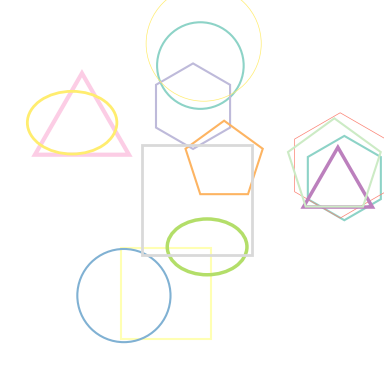[{"shape": "hexagon", "thickness": 1.5, "radius": 0.55, "center": [0.894, 0.538]}, {"shape": "circle", "thickness": 1.5, "radius": 0.56, "center": [0.52, 0.83]}, {"shape": "square", "thickness": 1.5, "radius": 0.59, "center": [0.432, 0.237]}, {"shape": "hexagon", "thickness": 1.5, "radius": 0.56, "center": [0.501, 0.724]}, {"shape": "hexagon", "thickness": 0.5, "radius": 0.68, "center": [0.884, 0.57]}, {"shape": "circle", "thickness": 1.5, "radius": 0.61, "center": [0.322, 0.232]}, {"shape": "pentagon", "thickness": 1.5, "radius": 0.53, "center": [0.582, 0.581]}, {"shape": "oval", "thickness": 2.5, "radius": 0.52, "center": [0.538, 0.359]}, {"shape": "triangle", "thickness": 3, "radius": 0.71, "center": [0.213, 0.669]}, {"shape": "square", "thickness": 2, "radius": 0.71, "center": [0.512, 0.481]}, {"shape": "triangle", "thickness": 2.5, "radius": 0.52, "center": [0.878, 0.514]}, {"shape": "pentagon", "thickness": 1.5, "radius": 0.63, "center": [0.868, 0.566]}, {"shape": "oval", "thickness": 2, "radius": 0.58, "center": [0.187, 0.681]}, {"shape": "circle", "thickness": 0.5, "radius": 0.75, "center": [0.529, 0.887]}]